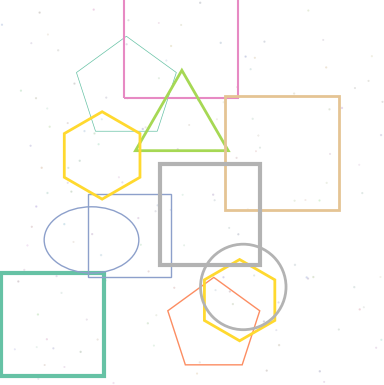[{"shape": "pentagon", "thickness": 0.5, "radius": 0.68, "center": [0.328, 0.769]}, {"shape": "square", "thickness": 3, "radius": 0.67, "center": [0.136, 0.157]}, {"shape": "pentagon", "thickness": 1, "radius": 0.63, "center": [0.555, 0.154]}, {"shape": "oval", "thickness": 1, "radius": 0.61, "center": [0.238, 0.377]}, {"shape": "square", "thickness": 1, "radius": 0.54, "center": [0.336, 0.388]}, {"shape": "square", "thickness": 1.5, "radius": 0.74, "center": [0.469, 0.895]}, {"shape": "triangle", "thickness": 2, "radius": 0.7, "center": [0.472, 0.678]}, {"shape": "hexagon", "thickness": 2, "radius": 0.57, "center": [0.265, 0.596]}, {"shape": "hexagon", "thickness": 2, "radius": 0.53, "center": [0.622, 0.22]}, {"shape": "square", "thickness": 2, "radius": 0.74, "center": [0.732, 0.602]}, {"shape": "square", "thickness": 3, "radius": 0.65, "center": [0.545, 0.444]}, {"shape": "circle", "thickness": 2, "radius": 0.56, "center": [0.632, 0.255]}]